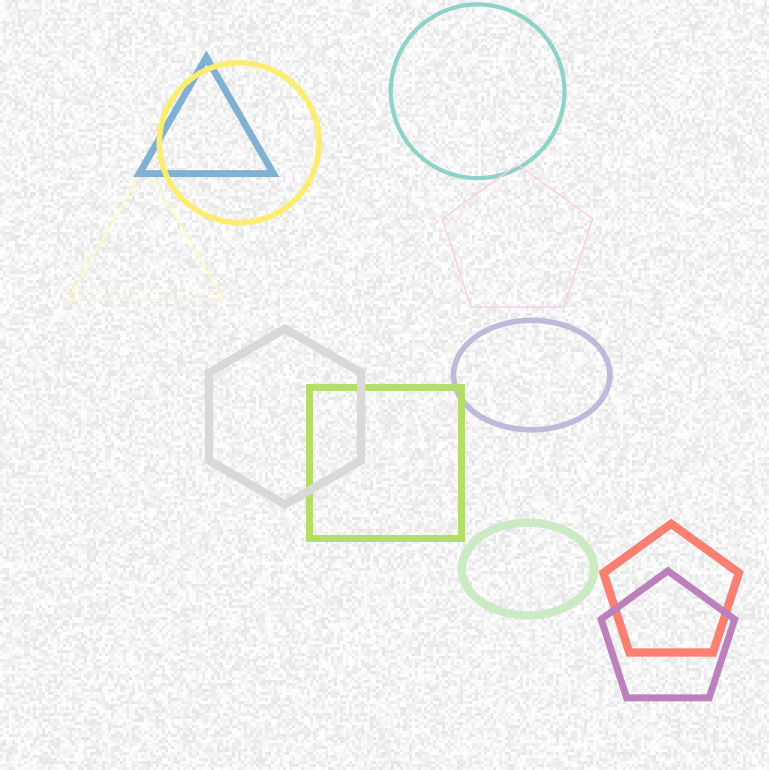[{"shape": "circle", "thickness": 1.5, "radius": 0.56, "center": [0.62, 0.881]}, {"shape": "triangle", "thickness": 0.5, "radius": 0.58, "center": [0.189, 0.67]}, {"shape": "oval", "thickness": 2, "radius": 0.51, "center": [0.69, 0.513]}, {"shape": "pentagon", "thickness": 3, "radius": 0.46, "center": [0.872, 0.227]}, {"shape": "triangle", "thickness": 2.5, "radius": 0.5, "center": [0.268, 0.825]}, {"shape": "square", "thickness": 2.5, "radius": 0.49, "center": [0.5, 0.4]}, {"shape": "pentagon", "thickness": 0.5, "radius": 0.51, "center": [0.672, 0.684]}, {"shape": "hexagon", "thickness": 3, "radius": 0.57, "center": [0.37, 0.459]}, {"shape": "pentagon", "thickness": 2.5, "radius": 0.46, "center": [0.867, 0.167]}, {"shape": "oval", "thickness": 3, "radius": 0.43, "center": [0.686, 0.261]}, {"shape": "circle", "thickness": 2, "radius": 0.52, "center": [0.311, 0.815]}]